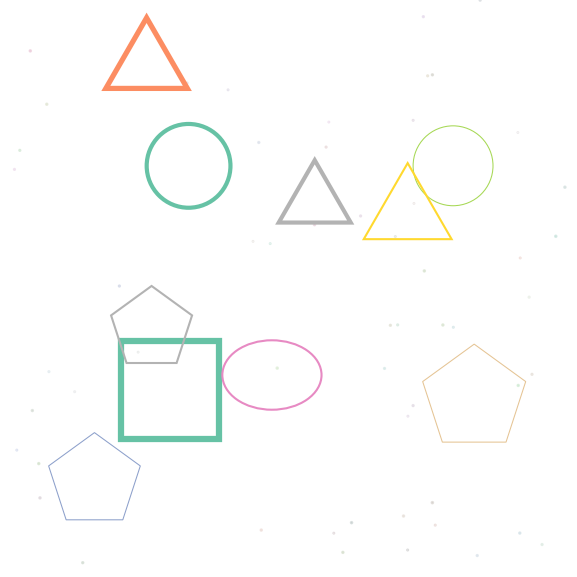[{"shape": "square", "thickness": 3, "radius": 0.42, "center": [0.295, 0.324]}, {"shape": "circle", "thickness": 2, "radius": 0.36, "center": [0.327, 0.712]}, {"shape": "triangle", "thickness": 2.5, "radius": 0.41, "center": [0.254, 0.887]}, {"shape": "pentagon", "thickness": 0.5, "radius": 0.42, "center": [0.164, 0.167]}, {"shape": "oval", "thickness": 1, "radius": 0.43, "center": [0.471, 0.35]}, {"shape": "circle", "thickness": 0.5, "radius": 0.35, "center": [0.785, 0.712]}, {"shape": "triangle", "thickness": 1, "radius": 0.44, "center": [0.706, 0.629]}, {"shape": "pentagon", "thickness": 0.5, "radius": 0.47, "center": [0.821, 0.309]}, {"shape": "pentagon", "thickness": 1, "radius": 0.37, "center": [0.262, 0.43]}, {"shape": "triangle", "thickness": 2, "radius": 0.36, "center": [0.545, 0.65]}]